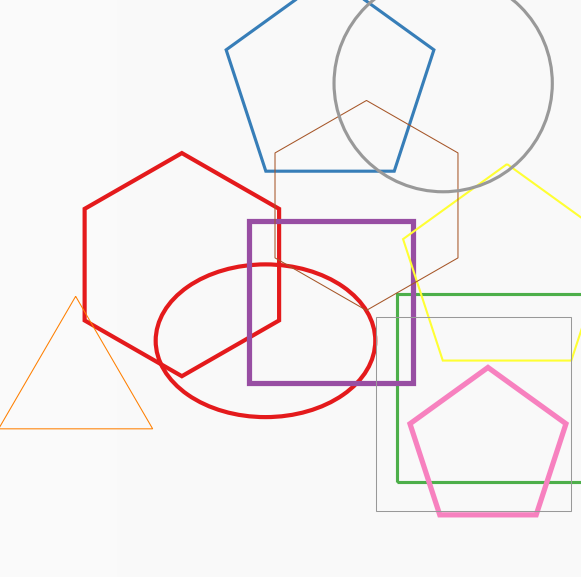[{"shape": "hexagon", "thickness": 2, "radius": 0.97, "center": [0.313, 0.541]}, {"shape": "oval", "thickness": 2, "radius": 0.94, "center": [0.457, 0.409]}, {"shape": "pentagon", "thickness": 1.5, "radius": 0.94, "center": [0.568, 0.855]}, {"shape": "square", "thickness": 1.5, "radius": 0.81, "center": [0.846, 0.328]}, {"shape": "square", "thickness": 2.5, "radius": 0.7, "center": [0.57, 0.476]}, {"shape": "triangle", "thickness": 0.5, "radius": 0.76, "center": [0.13, 0.333]}, {"shape": "pentagon", "thickness": 1, "radius": 0.94, "center": [0.872, 0.527]}, {"shape": "hexagon", "thickness": 0.5, "radius": 0.91, "center": [0.631, 0.643]}, {"shape": "pentagon", "thickness": 2.5, "radius": 0.71, "center": [0.84, 0.222]}, {"shape": "square", "thickness": 0.5, "radius": 0.84, "center": [0.814, 0.283]}, {"shape": "circle", "thickness": 1.5, "radius": 0.94, "center": [0.762, 0.855]}]